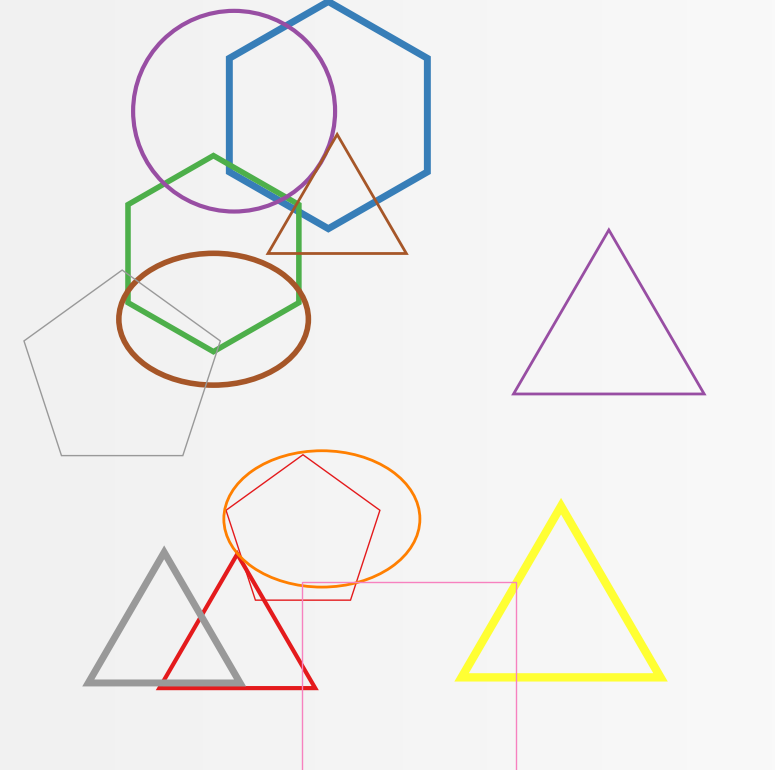[{"shape": "triangle", "thickness": 1.5, "radius": 0.58, "center": [0.306, 0.164]}, {"shape": "pentagon", "thickness": 0.5, "radius": 0.52, "center": [0.391, 0.305]}, {"shape": "hexagon", "thickness": 2.5, "radius": 0.74, "center": [0.424, 0.851]}, {"shape": "hexagon", "thickness": 2, "radius": 0.64, "center": [0.275, 0.671]}, {"shape": "circle", "thickness": 1.5, "radius": 0.65, "center": [0.302, 0.856]}, {"shape": "triangle", "thickness": 1, "radius": 0.71, "center": [0.786, 0.559]}, {"shape": "oval", "thickness": 1, "radius": 0.63, "center": [0.415, 0.326]}, {"shape": "triangle", "thickness": 3, "radius": 0.74, "center": [0.724, 0.194]}, {"shape": "oval", "thickness": 2, "radius": 0.61, "center": [0.276, 0.585]}, {"shape": "triangle", "thickness": 1, "radius": 0.52, "center": [0.435, 0.722]}, {"shape": "square", "thickness": 0.5, "radius": 0.69, "center": [0.528, 0.107]}, {"shape": "triangle", "thickness": 2.5, "radius": 0.57, "center": [0.212, 0.17]}, {"shape": "pentagon", "thickness": 0.5, "radius": 0.67, "center": [0.158, 0.516]}]